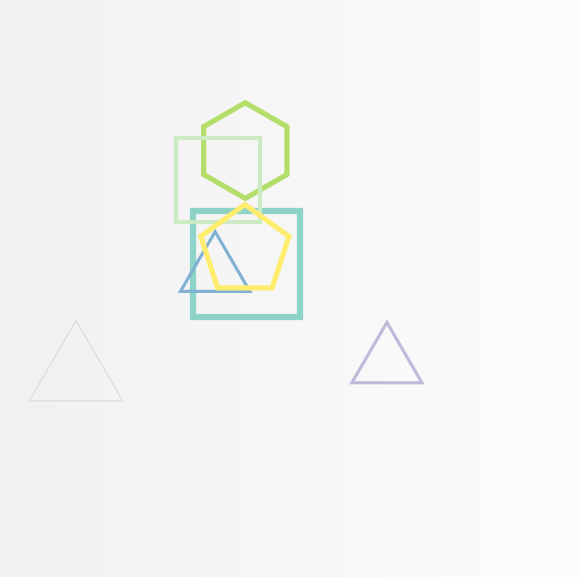[{"shape": "square", "thickness": 3, "radius": 0.46, "center": [0.424, 0.542]}, {"shape": "triangle", "thickness": 1.5, "radius": 0.35, "center": [0.666, 0.371]}, {"shape": "triangle", "thickness": 1.5, "radius": 0.34, "center": [0.37, 0.529]}, {"shape": "hexagon", "thickness": 2.5, "radius": 0.41, "center": [0.422, 0.738]}, {"shape": "triangle", "thickness": 0.5, "radius": 0.46, "center": [0.131, 0.351]}, {"shape": "square", "thickness": 2, "radius": 0.36, "center": [0.376, 0.687]}, {"shape": "pentagon", "thickness": 2.5, "radius": 0.4, "center": [0.421, 0.565]}]